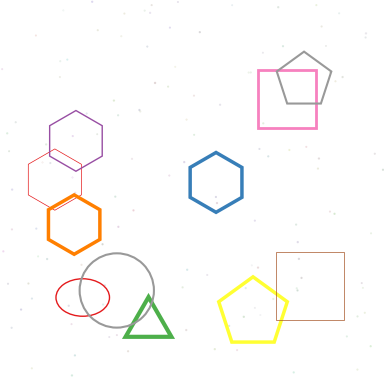[{"shape": "oval", "thickness": 1, "radius": 0.35, "center": [0.215, 0.227]}, {"shape": "hexagon", "thickness": 0.5, "radius": 0.4, "center": [0.142, 0.534]}, {"shape": "hexagon", "thickness": 2.5, "radius": 0.39, "center": [0.561, 0.526]}, {"shape": "triangle", "thickness": 3, "radius": 0.34, "center": [0.386, 0.16]}, {"shape": "hexagon", "thickness": 1, "radius": 0.39, "center": [0.197, 0.634]}, {"shape": "hexagon", "thickness": 2.5, "radius": 0.39, "center": [0.193, 0.417]}, {"shape": "pentagon", "thickness": 2.5, "radius": 0.47, "center": [0.657, 0.187]}, {"shape": "square", "thickness": 0.5, "radius": 0.44, "center": [0.805, 0.257]}, {"shape": "square", "thickness": 2, "radius": 0.38, "center": [0.746, 0.743]}, {"shape": "circle", "thickness": 1.5, "radius": 0.48, "center": [0.303, 0.246]}, {"shape": "pentagon", "thickness": 1.5, "radius": 0.37, "center": [0.79, 0.791]}]